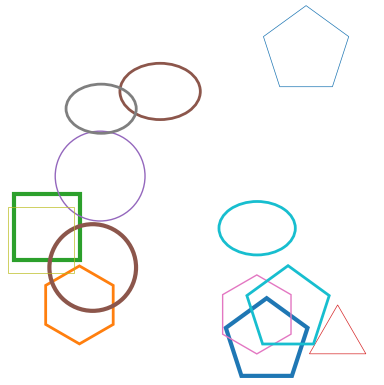[{"shape": "pentagon", "thickness": 0.5, "radius": 0.58, "center": [0.795, 0.869]}, {"shape": "pentagon", "thickness": 3, "radius": 0.56, "center": [0.693, 0.114]}, {"shape": "hexagon", "thickness": 2, "radius": 0.51, "center": [0.206, 0.208]}, {"shape": "square", "thickness": 3, "radius": 0.42, "center": [0.122, 0.41]}, {"shape": "triangle", "thickness": 0.5, "radius": 0.42, "center": [0.877, 0.123]}, {"shape": "circle", "thickness": 1, "radius": 0.58, "center": [0.26, 0.543]}, {"shape": "circle", "thickness": 3, "radius": 0.56, "center": [0.241, 0.305]}, {"shape": "oval", "thickness": 2, "radius": 0.52, "center": [0.416, 0.762]}, {"shape": "hexagon", "thickness": 1, "radius": 0.51, "center": [0.667, 0.183]}, {"shape": "oval", "thickness": 2, "radius": 0.46, "center": [0.263, 0.718]}, {"shape": "square", "thickness": 0.5, "radius": 0.43, "center": [0.106, 0.377]}, {"shape": "pentagon", "thickness": 2, "radius": 0.56, "center": [0.748, 0.197]}, {"shape": "oval", "thickness": 2, "radius": 0.5, "center": [0.668, 0.407]}]